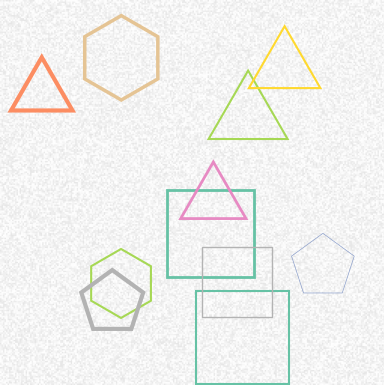[{"shape": "square", "thickness": 1.5, "radius": 0.6, "center": [0.63, 0.123]}, {"shape": "square", "thickness": 2, "radius": 0.56, "center": [0.547, 0.394]}, {"shape": "triangle", "thickness": 3, "radius": 0.46, "center": [0.108, 0.759]}, {"shape": "pentagon", "thickness": 0.5, "radius": 0.43, "center": [0.839, 0.308]}, {"shape": "triangle", "thickness": 2, "radius": 0.49, "center": [0.554, 0.481]}, {"shape": "triangle", "thickness": 1.5, "radius": 0.59, "center": [0.644, 0.698]}, {"shape": "hexagon", "thickness": 1.5, "radius": 0.45, "center": [0.314, 0.264]}, {"shape": "triangle", "thickness": 1.5, "radius": 0.54, "center": [0.739, 0.825]}, {"shape": "hexagon", "thickness": 2.5, "radius": 0.55, "center": [0.315, 0.85]}, {"shape": "square", "thickness": 1, "radius": 0.45, "center": [0.616, 0.267]}, {"shape": "pentagon", "thickness": 3, "radius": 0.42, "center": [0.292, 0.214]}]